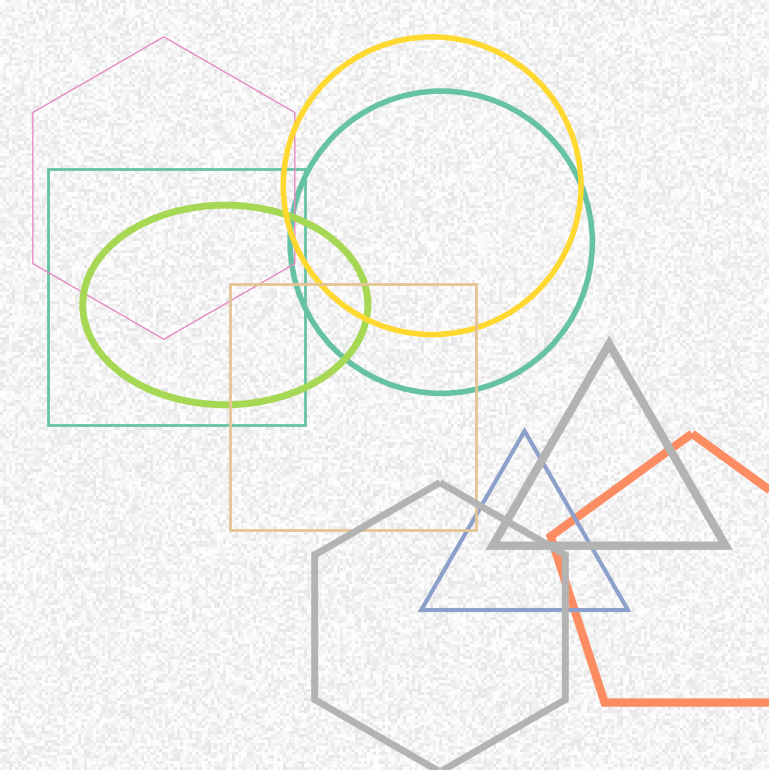[{"shape": "square", "thickness": 1, "radius": 0.83, "center": [0.229, 0.614]}, {"shape": "circle", "thickness": 2, "radius": 0.98, "center": [0.573, 0.685]}, {"shape": "pentagon", "thickness": 3, "radius": 0.97, "center": [0.899, 0.244]}, {"shape": "triangle", "thickness": 1.5, "radius": 0.77, "center": [0.681, 0.285]}, {"shape": "hexagon", "thickness": 0.5, "radius": 0.98, "center": [0.213, 0.756]}, {"shape": "oval", "thickness": 2.5, "radius": 0.93, "center": [0.293, 0.604]}, {"shape": "circle", "thickness": 2, "radius": 0.97, "center": [0.561, 0.759]}, {"shape": "square", "thickness": 1, "radius": 0.8, "center": [0.458, 0.471]}, {"shape": "hexagon", "thickness": 2.5, "radius": 0.94, "center": [0.571, 0.185]}, {"shape": "triangle", "thickness": 3, "radius": 0.87, "center": [0.791, 0.379]}]